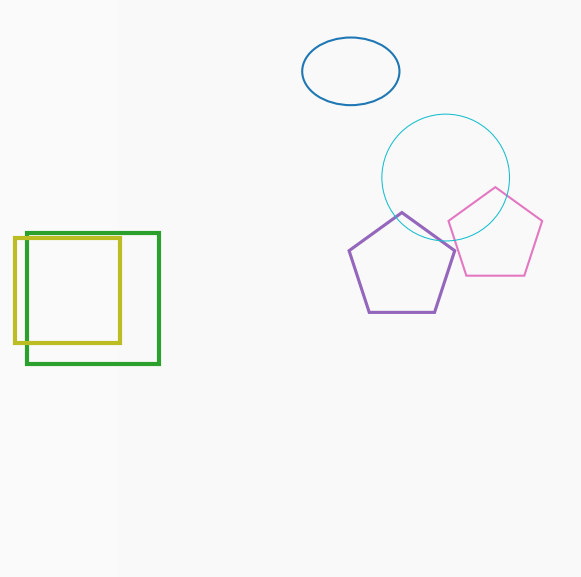[{"shape": "oval", "thickness": 1, "radius": 0.42, "center": [0.604, 0.876]}, {"shape": "square", "thickness": 2, "radius": 0.57, "center": [0.16, 0.482]}, {"shape": "pentagon", "thickness": 1.5, "radius": 0.48, "center": [0.691, 0.536]}, {"shape": "pentagon", "thickness": 1, "radius": 0.42, "center": [0.852, 0.59]}, {"shape": "square", "thickness": 2, "radius": 0.45, "center": [0.116, 0.497]}, {"shape": "circle", "thickness": 0.5, "radius": 0.55, "center": [0.767, 0.692]}]